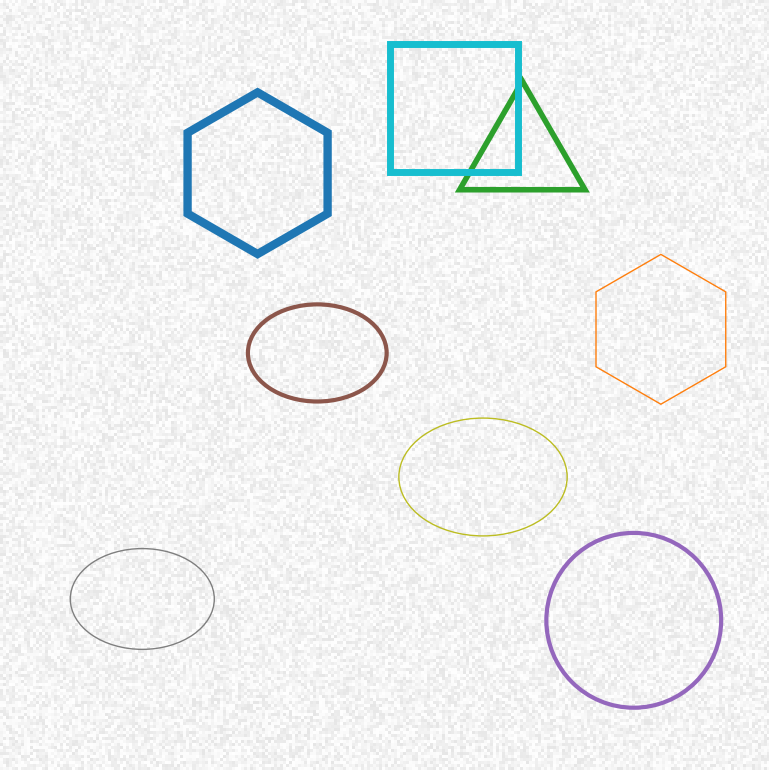[{"shape": "hexagon", "thickness": 3, "radius": 0.52, "center": [0.335, 0.775]}, {"shape": "hexagon", "thickness": 0.5, "radius": 0.49, "center": [0.858, 0.572]}, {"shape": "triangle", "thickness": 2, "radius": 0.47, "center": [0.678, 0.801]}, {"shape": "circle", "thickness": 1.5, "radius": 0.57, "center": [0.823, 0.194]}, {"shape": "oval", "thickness": 1.5, "radius": 0.45, "center": [0.412, 0.542]}, {"shape": "oval", "thickness": 0.5, "radius": 0.47, "center": [0.185, 0.222]}, {"shape": "oval", "thickness": 0.5, "radius": 0.55, "center": [0.627, 0.381]}, {"shape": "square", "thickness": 2.5, "radius": 0.41, "center": [0.589, 0.86]}]